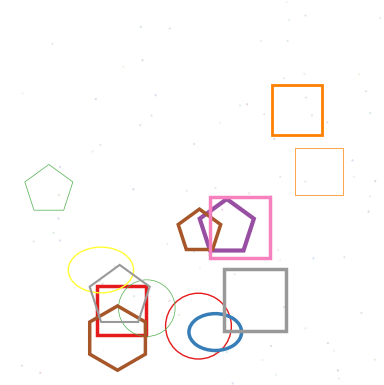[{"shape": "square", "thickness": 2.5, "radius": 0.32, "center": [0.316, 0.193]}, {"shape": "circle", "thickness": 1, "radius": 0.43, "center": [0.515, 0.153]}, {"shape": "oval", "thickness": 2.5, "radius": 0.34, "center": [0.559, 0.137]}, {"shape": "pentagon", "thickness": 0.5, "radius": 0.33, "center": [0.127, 0.507]}, {"shape": "circle", "thickness": 0.5, "radius": 0.37, "center": [0.381, 0.2]}, {"shape": "pentagon", "thickness": 3, "radius": 0.37, "center": [0.589, 0.409]}, {"shape": "square", "thickness": 0.5, "radius": 0.31, "center": [0.829, 0.555]}, {"shape": "square", "thickness": 2, "radius": 0.32, "center": [0.771, 0.715]}, {"shape": "oval", "thickness": 1, "radius": 0.42, "center": [0.262, 0.299]}, {"shape": "hexagon", "thickness": 2.5, "radius": 0.42, "center": [0.305, 0.122]}, {"shape": "pentagon", "thickness": 2.5, "radius": 0.29, "center": [0.518, 0.399]}, {"shape": "square", "thickness": 2.5, "radius": 0.4, "center": [0.623, 0.41]}, {"shape": "pentagon", "thickness": 1.5, "radius": 0.41, "center": [0.311, 0.23]}, {"shape": "square", "thickness": 2.5, "radius": 0.4, "center": [0.662, 0.222]}]